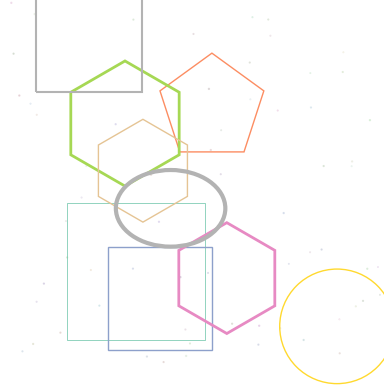[{"shape": "square", "thickness": 0.5, "radius": 0.89, "center": [0.354, 0.295]}, {"shape": "pentagon", "thickness": 1, "radius": 0.71, "center": [0.55, 0.72]}, {"shape": "square", "thickness": 1, "radius": 0.67, "center": [0.415, 0.224]}, {"shape": "hexagon", "thickness": 2, "radius": 0.72, "center": [0.589, 0.278]}, {"shape": "hexagon", "thickness": 2, "radius": 0.81, "center": [0.325, 0.679]}, {"shape": "circle", "thickness": 1, "radius": 0.74, "center": [0.875, 0.152]}, {"shape": "hexagon", "thickness": 1, "radius": 0.67, "center": [0.371, 0.557]}, {"shape": "square", "thickness": 1.5, "radius": 0.69, "center": [0.231, 0.899]}, {"shape": "oval", "thickness": 3, "radius": 0.71, "center": [0.443, 0.459]}]